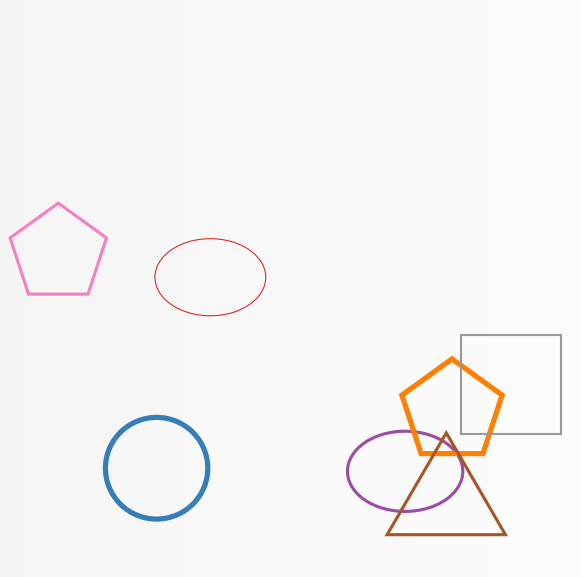[{"shape": "oval", "thickness": 0.5, "radius": 0.48, "center": [0.362, 0.519]}, {"shape": "circle", "thickness": 2.5, "radius": 0.44, "center": [0.269, 0.188]}, {"shape": "oval", "thickness": 1.5, "radius": 0.5, "center": [0.697, 0.183]}, {"shape": "pentagon", "thickness": 2.5, "radius": 0.45, "center": [0.778, 0.287]}, {"shape": "triangle", "thickness": 1.5, "radius": 0.59, "center": [0.768, 0.132]}, {"shape": "pentagon", "thickness": 1.5, "radius": 0.44, "center": [0.1, 0.56]}, {"shape": "square", "thickness": 1, "radius": 0.43, "center": [0.879, 0.334]}]